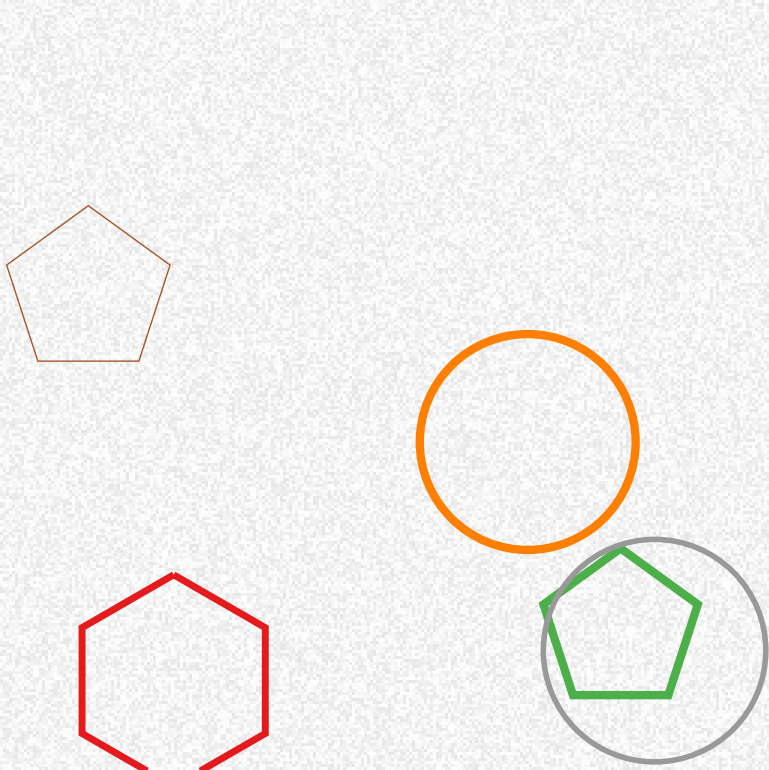[{"shape": "hexagon", "thickness": 2.5, "radius": 0.69, "center": [0.226, 0.116]}, {"shape": "pentagon", "thickness": 3, "radius": 0.53, "center": [0.806, 0.182]}, {"shape": "circle", "thickness": 3, "radius": 0.7, "center": [0.685, 0.426]}, {"shape": "pentagon", "thickness": 0.5, "radius": 0.56, "center": [0.115, 0.621]}, {"shape": "circle", "thickness": 2, "radius": 0.72, "center": [0.85, 0.155]}]